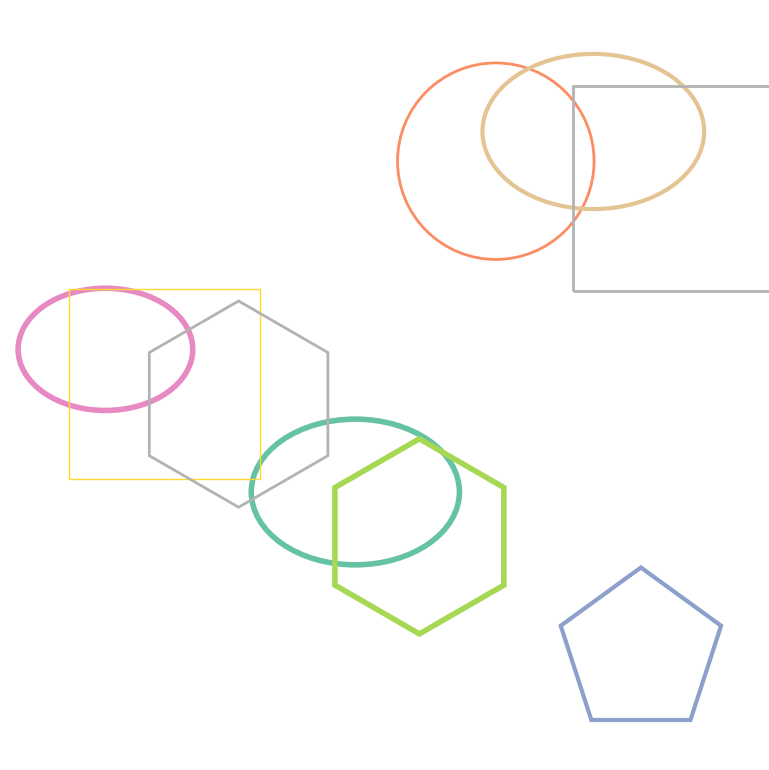[{"shape": "oval", "thickness": 2, "radius": 0.68, "center": [0.461, 0.361]}, {"shape": "circle", "thickness": 1, "radius": 0.64, "center": [0.644, 0.791]}, {"shape": "pentagon", "thickness": 1.5, "radius": 0.55, "center": [0.832, 0.154]}, {"shape": "oval", "thickness": 2, "radius": 0.57, "center": [0.137, 0.546]}, {"shape": "hexagon", "thickness": 2, "radius": 0.63, "center": [0.545, 0.303]}, {"shape": "square", "thickness": 0.5, "radius": 0.62, "center": [0.214, 0.501]}, {"shape": "oval", "thickness": 1.5, "radius": 0.72, "center": [0.771, 0.829]}, {"shape": "square", "thickness": 1, "radius": 0.67, "center": [0.878, 0.756]}, {"shape": "hexagon", "thickness": 1, "radius": 0.67, "center": [0.31, 0.475]}]